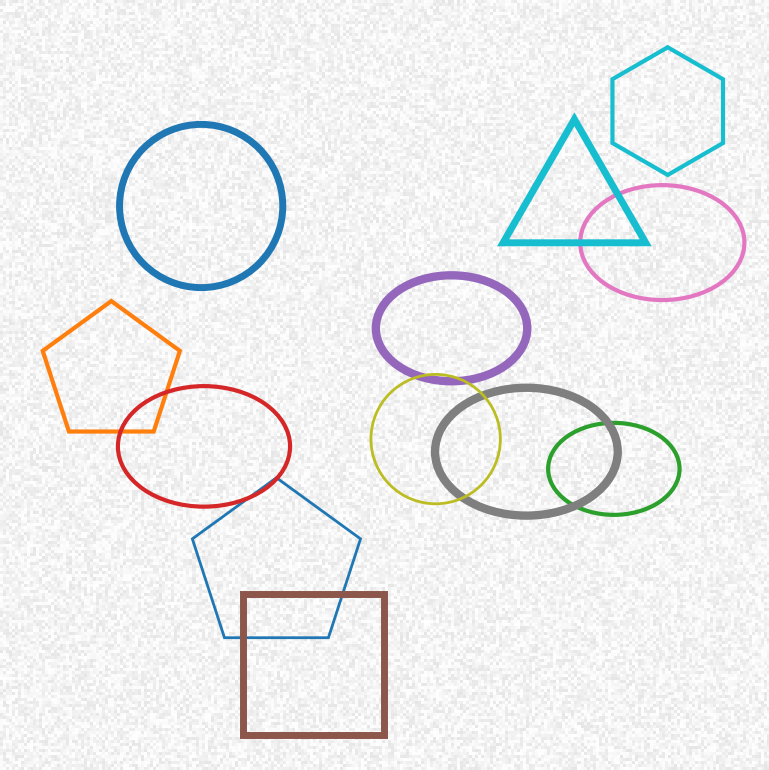[{"shape": "circle", "thickness": 2.5, "radius": 0.53, "center": [0.261, 0.732]}, {"shape": "pentagon", "thickness": 1, "radius": 0.57, "center": [0.359, 0.265]}, {"shape": "pentagon", "thickness": 1.5, "radius": 0.47, "center": [0.145, 0.515]}, {"shape": "oval", "thickness": 1.5, "radius": 0.43, "center": [0.797, 0.391]}, {"shape": "oval", "thickness": 1.5, "radius": 0.56, "center": [0.265, 0.42]}, {"shape": "oval", "thickness": 3, "radius": 0.49, "center": [0.586, 0.574]}, {"shape": "square", "thickness": 2.5, "radius": 0.46, "center": [0.407, 0.137]}, {"shape": "oval", "thickness": 1.5, "radius": 0.53, "center": [0.86, 0.685]}, {"shape": "oval", "thickness": 3, "radius": 0.59, "center": [0.684, 0.413]}, {"shape": "circle", "thickness": 1, "radius": 0.42, "center": [0.566, 0.43]}, {"shape": "triangle", "thickness": 2.5, "radius": 0.53, "center": [0.746, 0.738]}, {"shape": "hexagon", "thickness": 1.5, "radius": 0.41, "center": [0.867, 0.856]}]